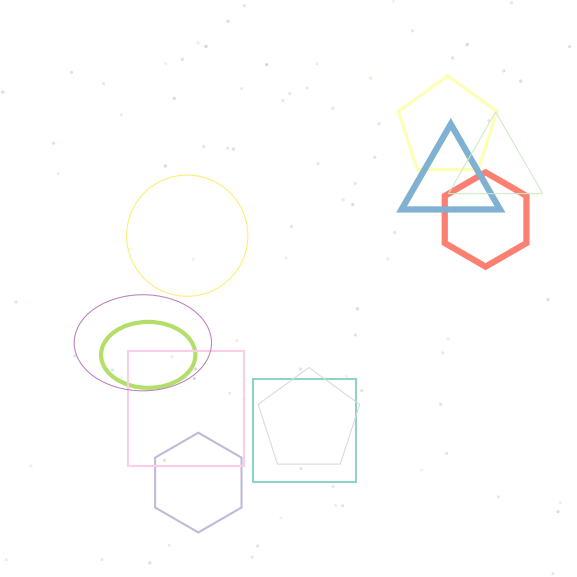[{"shape": "square", "thickness": 1, "radius": 0.45, "center": [0.528, 0.253]}, {"shape": "pentagon", "thickness": 1.5, "radius": 0.45, "center": [0.775, 0.778]}, {"shape": "hexagon", "thickness": 1, "radius": 0.43, "center": [0.343, 0.164]}, {"shape": "hexagon", "thickness": 3, "radius": 0.41, "center": [0.841, 0.619]}, {"shape": "triangle", "thickness": 3, "radius": 0.49, "center": [0.781, 0.686]}, {"shape": "oval", "thickness": 2, "radius": 0.41, "center": [0.257, 0.385]}, {"shape": "square", "thickness": 1, "radius": 0.5, "center": [0.322, 0.292]}, {"shape": "pentagon", "thickness": 0.5, "radius": 0.46, "center": [0.535, 0.27]}, {"shape": "oval", "thickness": 0.5, "radius": 0.59, "center": [0.247, 0.406]}, {"shape": "triangle", "thickness": 0.5, "radius": 0.47, "center": [0.858, 0.711]}, {"shape": "circle", "thickness": 0.5, "radius": 0.52, "center": [0.324, 0.591]}]